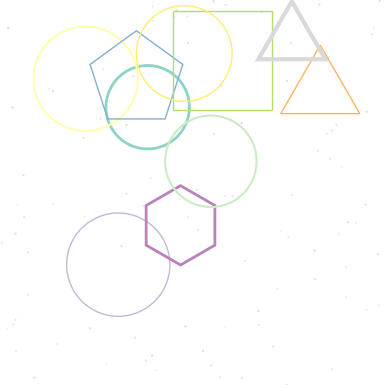[{"shape": "circle", "thickness": 2, "radius": 0.54, "center": [0.384, 0.722]}, {"shape": "circle", "thickness": 1.5, "radius": 0.68, "center": [0.222, 0.796]}, {"shape": "circle", "thickness": 1, "radius": 0.67, "center": [0.307, 0.313]}, {"shape": "pentagon", "thickness": 1, "radius": 0.63, "center": [0.354, 0.793]}, {"shape": "triangle", "thickness": 1, "radius": 0.59, "center": [0.832, 0.764]}, {"shape": "square", "thickness": 1, "radius": 0.64, "center": [0.577, 0.844]}, {"shape": "triangle", "thickness": 3, "radius": 0.5, "center": [0.758, 0.896]}, {"shape": "hexagon", "thickness": 2, "radius": 0.52, "center": [0.469, 0.415]}, {"shape": "circle", "thickness": 1.5, "radius": 0.59, "center": [0.548, 0.581]}, {"shape": "circle", "thickness": 1, "radius": 0.62, "center": [0.479, 0.861]}]